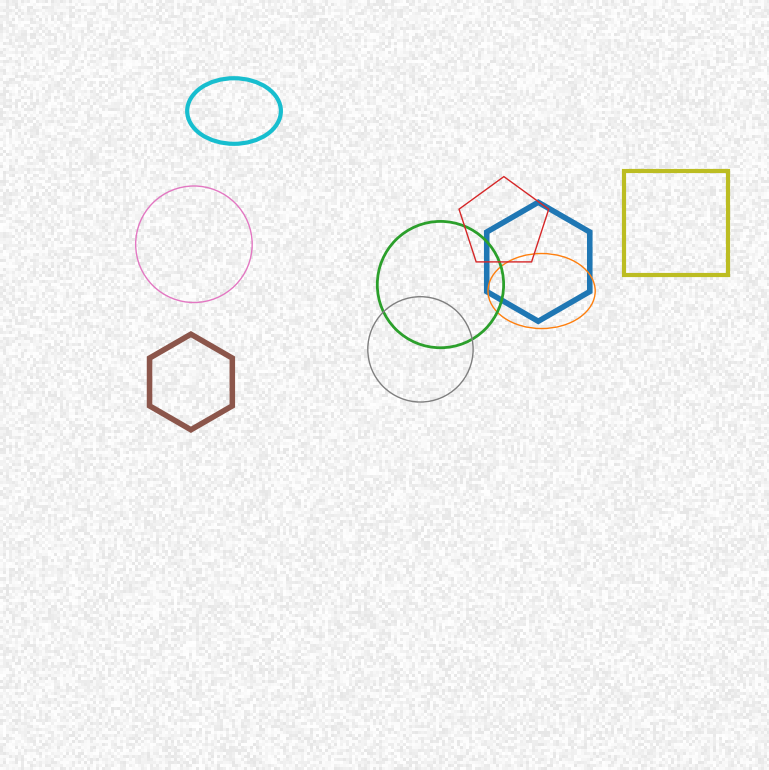[{"shape": "hexagon", "thickness": 2, "radius": 0.39, "center": [0.699, 0.66]}, {"shape": "oval", "thickness": 0.5, "radius": 0.35, "center": [0.703, 0.622]}, {"shape": "circle", "thickness": 1, "radius": 0.41, "center": [0.572, 0.63]}, {"shape": "pentagon", "thickness": 0.5, "radius": 0.31, "center": [0.654, 0.709]}, {"shape": "hexagon", "thickness": 2, "radius": 0.31, "center": [0.248, 0.504]}, {"shape": "circle", "thickness": 0.5, "radius": 0.38, "center": [0.252, 0.683]}, {"shape": "circle", "thickness": 0.5, "radius": 0.34, "center": [0.546, 0.546]}, {"shape": "square", "thickness": 1.5, "radius": 0.34, "center": [0.878, 0.711]}, {"shape": "oval", "thickness": 1.5, "radius": 0.3, "center": [0.304, 0.856]}]